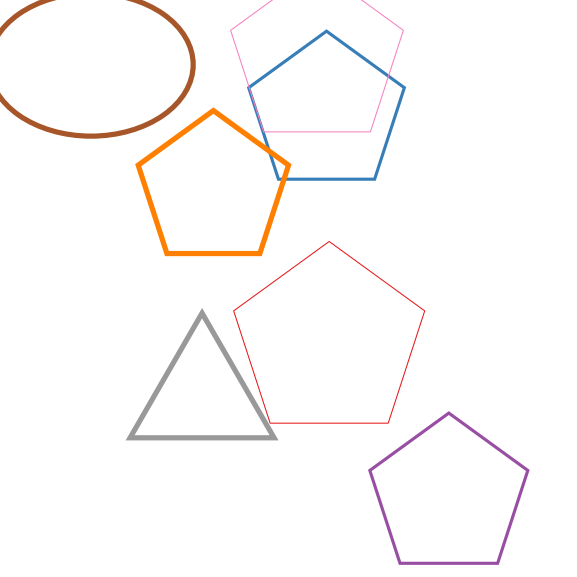[{"shape": "pentagon", "thickness": 0.5, "radius": 0.87, "center": [0.57, 0.407]}, {"shape": "pentagon", "thickness": 1.5, "radius": 0.71, "center": [0.565, 0.803]}, {"shape": "pentagon", "thickness": 1.5, "radius": 0.72, "center": [0.777, 0.14]}, {"shape": "pentagon", "thickness": 2.5, "radius": 0.68, "center": [0.369, 0.671]}, {"shape": "oval", "thickness": 2.5, "radius": 0.88, "center": [0.158, 0.887]}, {"shape": "pentagon", "thickness": 0.5, "radius": 0.79, "center": [0.549, 0.898]}, {"shape": "triangle", "thickness": 2.5, "radius": 0.72, "center": [0.35, 0.313]}]